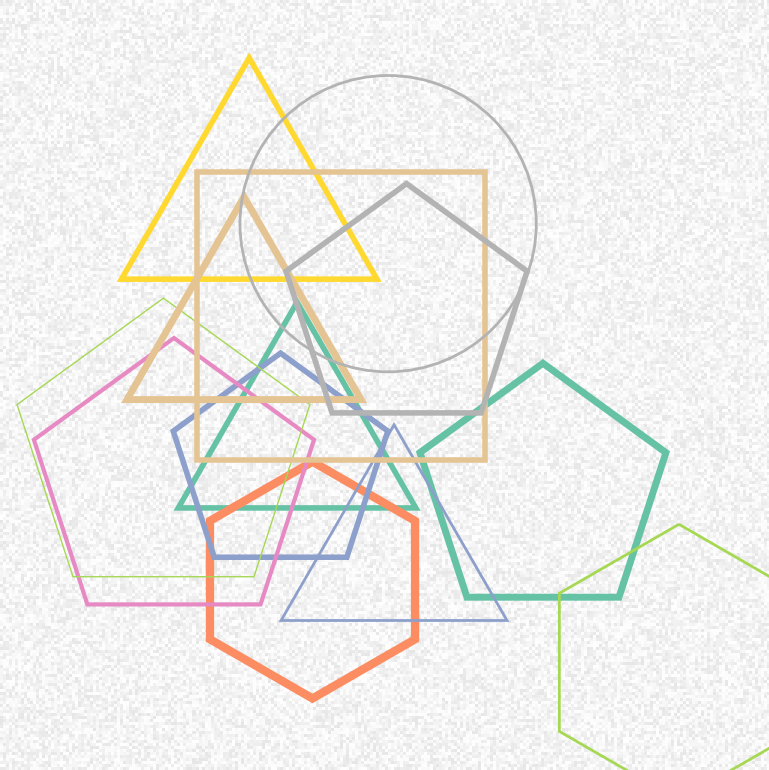[{"shape": "triangle", "thickness": 2, "radius": 0.89, "center": [0.386, 0.429]}, {"shape": "pentagon", "thickness": 2.5, "radius": 0.84, "center": [0.705, 0.36]}, {"shape": "hexagon", "thickness": 3, "radius": 0.77, "center": [0.406, 0.247]}, {"shape": "triangle", "thickness": 1, "radius": 0.85, "center": [0.512, 0.279]}, {"shape": "pentagon", "thickness": 2, "radius": 0.73, "center": [0.364, 0.395]}, {"shape": "pentagon", "thickness": 1.5, "radius": 0.96, "center": [0.226, 0.37]}, {"shape": "hexagon", "thickness": 1, "radius": 0.9, "center": [0.882, 0.14]}, {"shape": "pentagon", "thickness": 0.5, "radius": 1.0, "center": [0.212, 0.413]}, {"shape": "triangle", "thickness": 2, "radius": 0.96, "center": [0.324, 0.733]}, {"shape": "triangle", "thickness": 2.5, "radius": 0.88, "center": [0.317, 0.569]}, {"shape": "square", "thickness": 2, "radius": 0.93, "center": [0.443, 0.589]}, {"shape": "pentagon", "thickness": 2, "radius": 0.82, "center": [0.528, 0.597]}, {"shape": "circle", "thickness": 1, "radius": 0.96, "center": [0.504, 0.71]}]